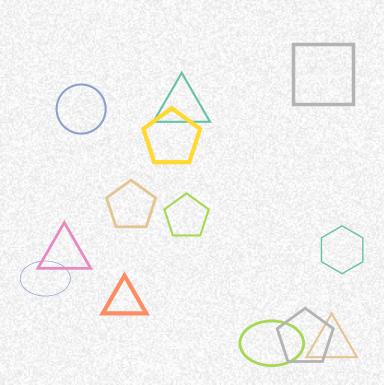[{"shape": "triangle", "thickness": 1.5, "radius": 0.42, "center": [0.472, 0.726]}, {"shape": "hexagon", "thickness": 1, "radius": 0.31, "center": [0.889, 0.351]}, {"shape": "triangle", "thickness": 3, "radius": 0.33, "center": [0.323, 0.219]}, {"shape": "oval", "thickness": 0.5, "radius": 0.33, "center": [0.118, 0.277]}, {"shape": "circle", "thickness": 1.5, "radius": 0.32, "center": [0.211, 0.717]}, {"shape": "triangle", "thickness": 2, "radius": 0.4, "center": [0.167, 0.343]}, {"shape": "pentagon", "thickness": 1.5, "radius": 0.3, "center": [0.485, 0.437]}, {"shape": "oval", "thickness": 2, "radius": 0.41, "center": [0.706, 0.108]}, {"shape": "pentagon", "thickness": 3, "radius": 0.39, "center": [0.446, 0.641]}, {"shape": "triangle", "thickness": 1.5, "radius": 0.38, "center": [0.862, 0.11]}, {"shape": "pentagon", "thickness": 2, "radius": 0.34, "center": [0.34, 0.465]}, {"shape": "pentagon", "thickness": 2, "radius": 0.38, "center": [0.793, 0.123]}, {"shape": "square", "thickness": 2.5, "radius": 0.39, "center": [0.839, 0.807]}]